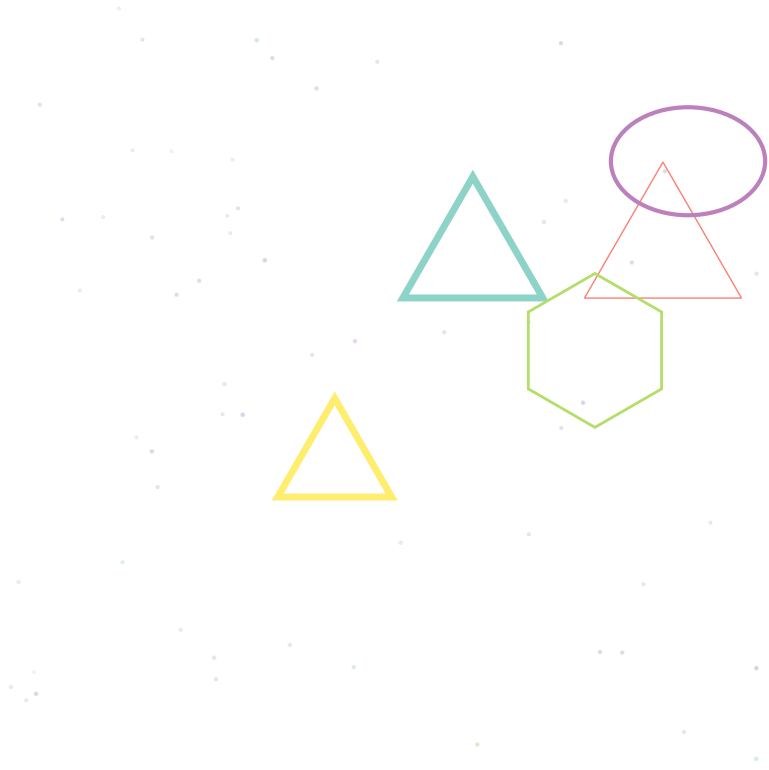[{"shape": "triangle", "thickness": 2.5, "radius": 0.52, "center": [0.614, 0.666]}, {"shape": "triangle", "thickness": 0.5, "radius": 0.59, "center": [0.861, 0.672]}, {"shape": "hexagon", "thickness": 1, "radius": 0.5, "center": [0.773, 0.545]}, {"shape": "oval", "thickness": 1.5, "radius": 0.5, "center": [0.894, 0.791]}, {"shape": "triangle", "thickness": 2.5, "radius": 0.43, "center": [0.435, 0.397]}]